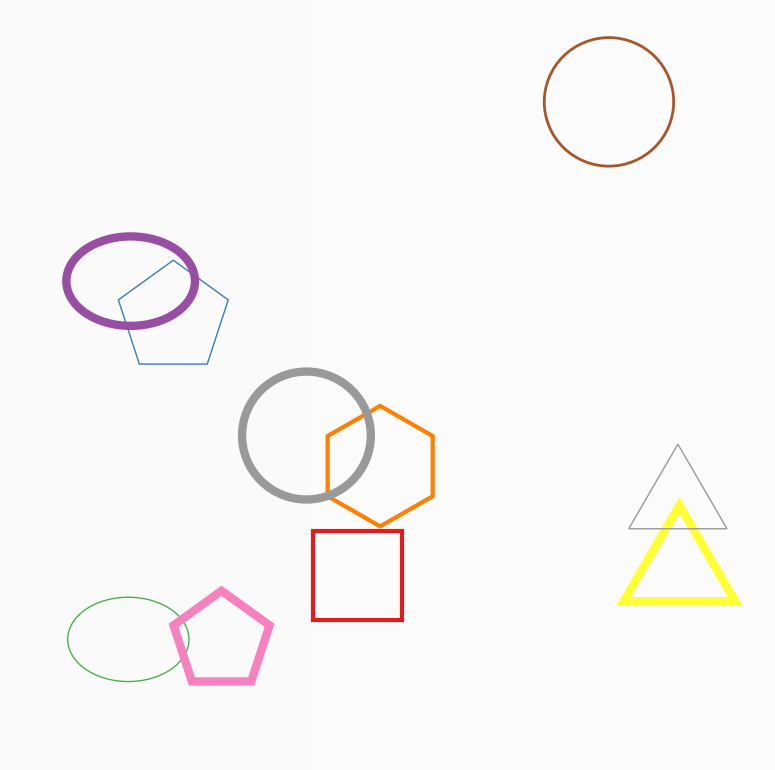[{"shape": "square", "thickness": 1.5, "radius": 0.29, "center": [0.462, 0.252]}, {"shape": "pentagon", "thickness": 0.5, "radius": 0.37, "center": [0.224, 0.588]}, {"shape": "oval", "thickness": 0.5, "radius": 0.39, "center": [0.166, 0.17]}, {"shape": "oval", "thickness": 3, "radius": 0.41, "center": [0.169, 0.635]}, {"shape": "hexagon", "thickness": 1.5, "radius": 0.39, "center": [0.491, 0.395]}, {"shape": "triangle", "thickness": 3, "radius": 0.41, "center": [0.877, 0.261]}, {"shape": "circle", "thickness": 1, "radius": 0.42, "center": [0.786, 0.868]}, {"shape": "pentagon", "thickness": 3, "radius": 0.33, "center": [0.286, 0.168]}, {"shape": "triangle", "thickness": 0.5, "radius": 0.37, "center": [0.875, 0.35]}, {"shape": "circle", "thickness": 3, "radius": 0.42, "center": [0.395, 0.434]}]